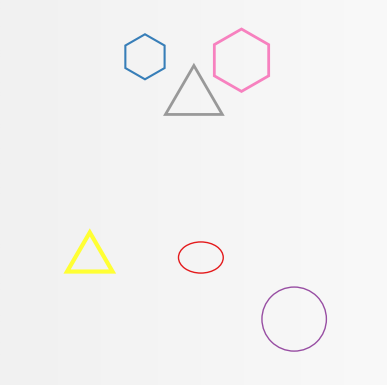[{"shape": "oval", "thickness": 1, "radius": 0.29, "center": [0.518, 0.331]}, {"shape": "hexagon", "thickness": 1.5, "radius": 0.29, "center": [0.374, 0.853]}, {"shape": "circle", "thickness": 1, "radius": 0.42, "center": [0.759, 0.171]}, {"shape": "triangle", "thickness": 3, "radius": 0.34, "center": [0.232, 0.329]}, {"shape": "hexagon", "thickness": 2, "radius": 0.4, "center": [0.623, 0.844]}, {"shape": "triangle", "thickness": 2, "radius": 0.42, "center": [0.5, 0.745]}]